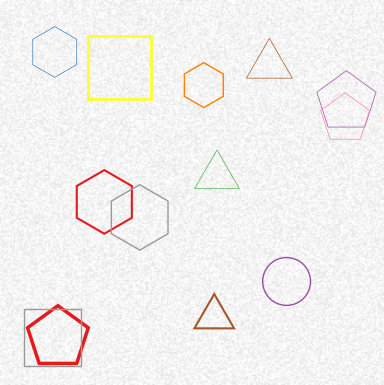[{"shape": "pentagon", "thickness": 2.5, "radius": 0.41, "center": [0.15, 0.123]}, {"shape": "hexagon", "thickness": 1.5, "radius": 0.41, "center": [0.271, 0.476]}, {"shape": "hexagon", "thickness": 0.5, "radius": 0.33, "center": [0.142, 0.865]}, {"shape": "triangle", "thickness": 0.5, "radius": 0.34, "center": [0.564, 0.543]}, {"shape": "pentagon", "thickness": 0.5, "radius": 0.4, "center": [0.9, 0.735]}, {"shape": "circle", "thickness": 1, "radius": 0.31, "center": [0.744, 0.269]}, {"shape": "hexagon", "thickness": 1, "radius": 0.29, "center": [0.529, 0.779]}, {"shape": "square", "thickness": 2, "radius": 0.41, "center": [0.31, 0.825]}, {"shape": "triangle", "thickness": 1.5, "radius": 0.3, "center": [0.556, 0.177]}, {"shape": "triangle", "thickness": 0.5, "radius": 0.34, "center": [0.7, 0.831]}, {"shape": "pentagon", "thickness": 0.5, "radius": 0.33, "center": [0.897, 0.692]}, {"shape": "hexagon", "thickness": 1, "radius": 0.42, "center": [0.363, 0.435]}, {"shape": "square", "thickness": 1, "radius": 0.37, "center": [0.136, 0.124]}]